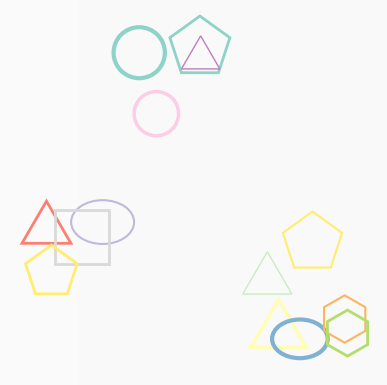[{"shape": "pentagon", "thickness": 2, "radius": 0.41, "center": [0.516, 0.877]}, {"shape": "circle", "thickness": 3, "radius": 0.33, "center": [0.359, 0.863]}, {"shape": "triangle", "thickness": 2.5, "radius": 0.41, "center": [0.719, 0.139]}, {"shape": "oval", "thickness": 1.5, "radius": 0.41, "center": [0.265, 0.423]}, {"shape": "triangle", "thickness": 2, "radius": 0.36, "center": [0.12, 0.405]}, {"shape": "oval", "thickness": 3, "radius": 0.36, "center": [0.774, 0.12]}, {"shape": "hexagon", "thickness": 1.5, "radius": 0.31, "center": [0.89, 0.171]}, {"shape": "hexagon", "thickness": 2, "radius": 0.3, "center": [0.897, 0.135]}, {"shape": "circle", "thickness": 2.5, "radius": 0.29, "center": [0.403, 0.705]}, {"shape": "square", "thickness": 2, "radius": 0.35, "center": [0.212, 0.385]}, {"shape": "triangle", "thickness": 1, "radius": 0.29, "center": [0.518, 0.85]}, {"shape": "triangle", "thickness": 1, "radius": 0.37, "center": [0.69, 0.273]}, {"shape": "pentagon", "thickness": 2, "radius": 0.35, "center": [0.133, 0.293]}, {"shape": "pentagon", "thickness": 1.5, "radius": 0.4, "center": [0.806, 0.37]}]